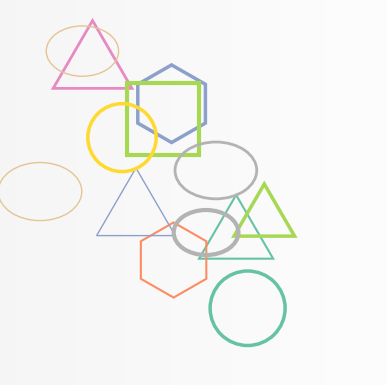[{"shape": "triangle", "thickness": 1.5, "radius": 0.55, "center": [0.609, 0.383]}, {"shape": "circle", "thickness": 2.5, "radius": 0.48, "center": [0.639, 0.199]}, {"shape": "hexagon", "thickness": 1.5, "radius": 0.49, "center": [0.448, 0.325]}, {"shape": "hexagon", "thickness": 2.5, "radius": 0.5, "center": [0.443, 0.731]}, {"shape": "triangle", "thickness": 1, "radius": 0.59, "center": [0.351, 0.447]}, {"shape": "triangle", "thickness": 2, "radius": 0.59, "center": [0.239, 0.829]}, {"shape": "square", "thickness": 3, "radius": 0.47, "center": [0.421, 0.692]}, {"shape": "triangle", "thickness": 2.5, "radius": 0.45, "center": [0.682, 0.432]}, {"shape": "circle", "thickness": 2.5, "radius": 0.44, "center": [0.315, 0.643]}, {"shape": "oval", "thickness": 1, "radius": 0.54, "center": [0.103, 0.502]}, {"shape": "oval", "thickness": 1, "radius": 0.47, "center": [0.213, 0.867]}, {"shape": "oval", "thickness": 3, "radius": 0.42, "center": [0.532, 0.396]}, {"shape": "oval", "thickness": 2, "radius": 0.53, "center": [0.557, 0.557]}]